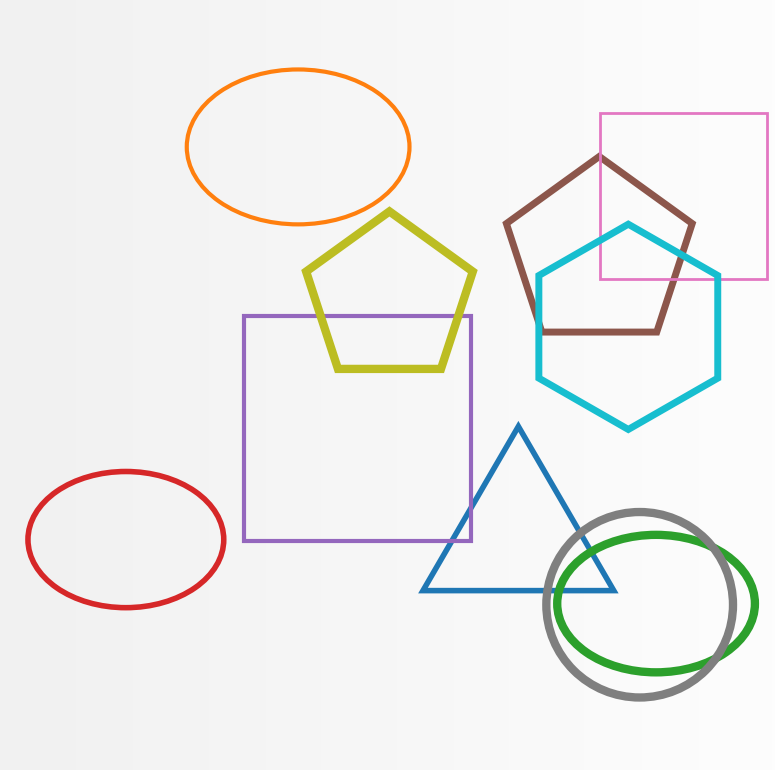[{"shape": "triangle", "thickness": 2, "radius": 0.71, "center": [0.669, 0.304]}, {"shape": "oval", "thickness": 1.5, "radius": 0.72, "center": [0.385, 0.809]}, {"shape": "oval", "thickness": 3, "radius": 0.64, "center": [0.847, 0.216]}, {"shape": "oval", "thickness": 2, "radius": 0.63, "center": [0.162, 0.299]}, {"shape": "square", "thickness": 1.5, "radius": 0.73, "center": [0.461, 0.443]}, {"shape": "pentagon", "thickness": 2.5, "radius": 0.63, "center": [0.773, 0.671]}, {"shape": "square", "thickness": 1, "radius": 0.54, "center": [0.882, 0.746]}, {"shape": "circle", "thickness": 3, "radius": 0.6, "center": [0.825, 0.215]}, {"shape": "pentagon", "thickness": 3, "radius": 0.57, "center": [0.503, 0.612]}, {"shape": "hexagon", "thickness": 2.5, "radius": 0.67, "center": [0.811, 0.576]}]